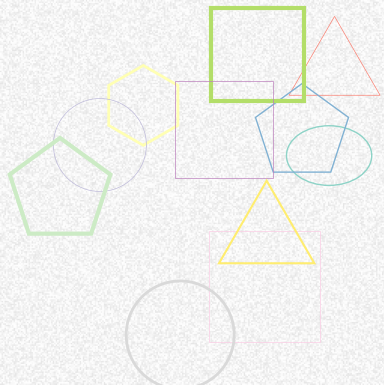[{"shape": "oval", "thickness": 1, "radius": 0.55, "center": [0.855, 0.596]}, {"shape": "hexagon", "thickness": 2, "radius": 0.52, "center": [0.372, 0.726]}, {"shape": "circle", "thickness": 0.5, "radius": 0.6, "center": [0.259, 0.623]}, {"shape": "triangle", "thickness": 0.5, "radius": 0.68, "center": [0.869, 0.821]}, {"shape": "pentagon", "thickness": 1, "radius": 0.64, "center": [0.784, 0.656]}, {"shape": "square", "thickness": 3, "radius": 0.61, "center": [0.67, 0.859]}, {"shape": "square", "thickness": 0.5, "radius": 0.72, "center": [0.687, 0.256]}, {"shape": "circle", "thickness": 2, "radius": 0.7, "center": [0.468, 0.13]}, {"shape": "square", "thickness": 0.5, "radius": 0.63, "center": [0.582, 0.664]}, {"shape": "pentagon", "thickness": 3, "radius": 0.69, "center": [0.156, 0.504]}, {"shape": "triangle", "thickness": 1.5, "radius": 0.71, "center": [0.693, 0.388]}]